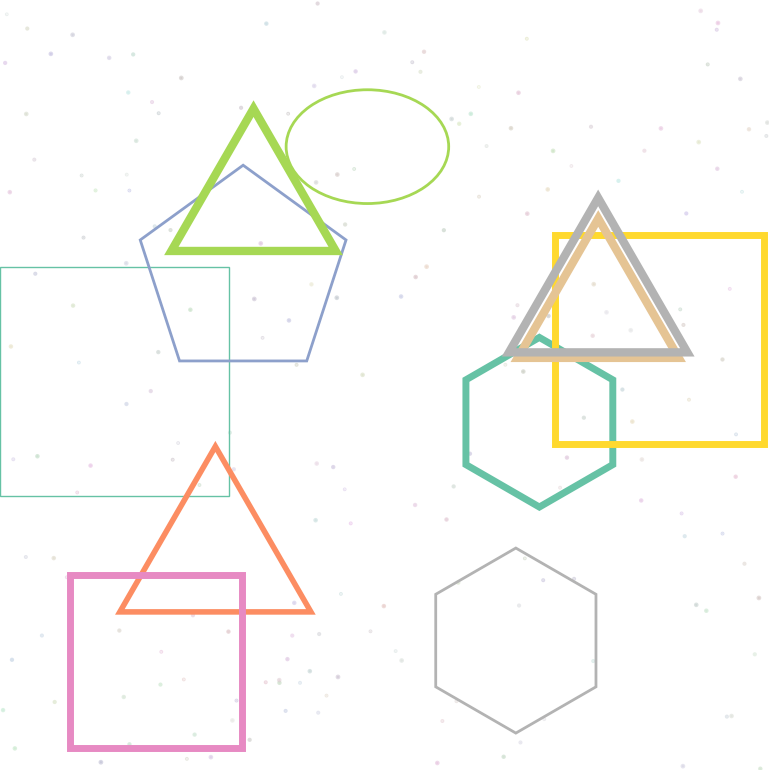[{"shape": "square", "thickness": 0.5, "radius": 0.74, "center": [0.148, 0.505]}, {"shape": "hexagon", "thickness": 2.5, "radius": 0.55, "center": [0.7, 0.452]}, {"shape": "triangle", "thickness": 2, "radius": 0.72, "center": [0.28, 0.277]}, {"shape": "pentagon", "thickness": 1, "radius": 0.7, "center": [0.316, 0.645]}, {"shape": "square", "thickness": 2.5, "radius": 0.56, "center": [0.203, 0.141]}, {"shape": "triangle", "thickness": 3, "radius": 0.62, "center": [0.329, 0.736]}, {"shape": "oval", "thickness": 1, "radius": 0.53, "center": [0.477, 0.81]}, {"shape": "square", "thickness": 2.5, "radius": 0.68, "center": [0.856, 0.559]}, {"shape": "triangle", "thickness": 3, "radius": 0.6, "center": [0.777, 0.596]}, {"shape": "hexagon", "thickness": 1, "radius": 0.6, "center": [0.67, 0.168]}, {"shape": "triangle", "thickness": 3, "radius": 0.67, "center": [0.777, 0.609]}]